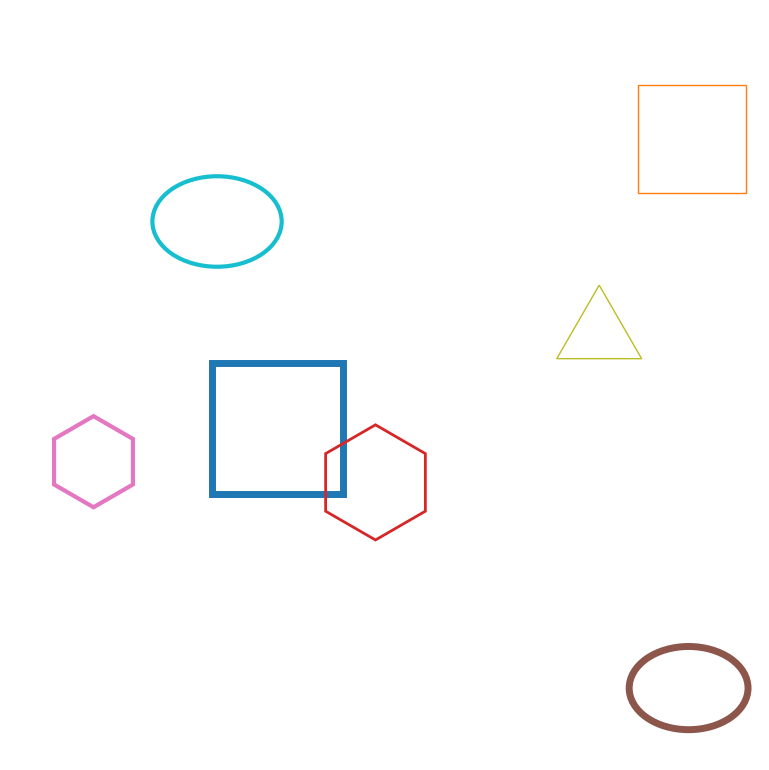[{"shape": "square", "thickness": 2.5, "radius": 0.43, "center": [0.36, 0.444]}, {"shape": "square", "thickness": 0.5, "radius": 0.35, "center": [0.898, 0.819]}, {"shape": "hexagon", "thickness": 1, "radius": 0.37, "center": [0.488, 0.374]}, {"shape": "oval", "thickness": 2.5, "radius": 0.39, "center": [0.894, 0.106]}, {"shape": "hexagon", "thickness": 1.5, "radius": 0.3, "center": [0.121, 0.4]}, {"shape": "triangle", "thickness": 0.5, "radius": 0.32, "center": [0.778, 0.566]}, {"shape": "oval", "thickness": 1.5, "radius": 0.42, "center": [0.282, 0.712]}]